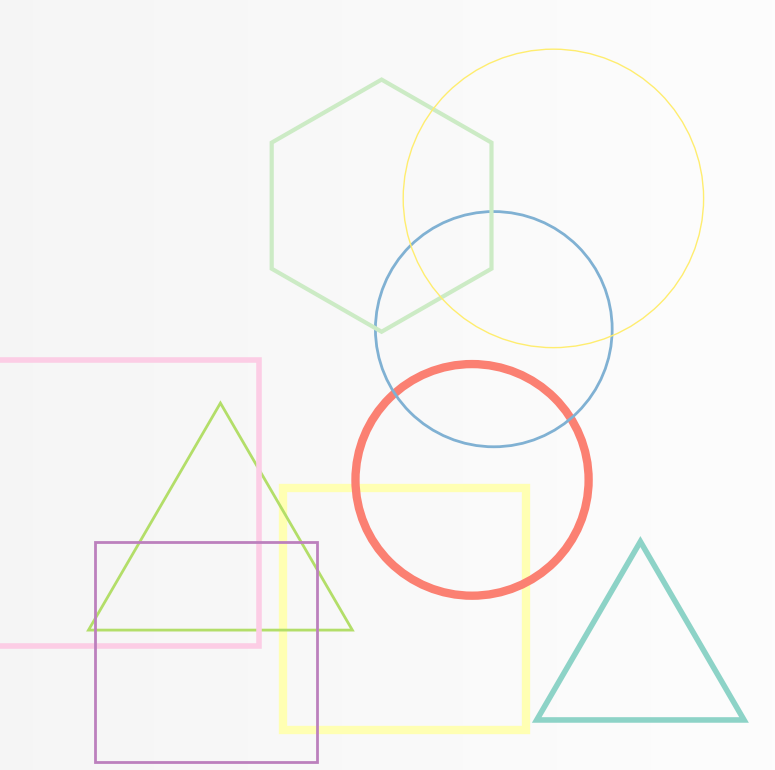[{"shape": "triangle", "thickness": 2, "radius": 0.77, "center": [0.826, 0.142]}, {"shape": "square", "thickness": 3, "radius": 0.78, "center": [0.521, 0.209]}, {"shape": "circle", "thickness": 3, "radius": 0.75, "center": [0.609, 0.377]}, {"shape": "circle", "thickness": 1, "radius": 0.76, "center": [0.637, 0.573]}, {"shape": "triangle", "thickness": 1, "radius": 0.98, "center": [0.284, 0.28]}, {"shape": "square", "thickness": 2, "radius": 0.93, "center": [0.148, 0.347]}, {"shape": "square", "thickness": 1, "radius": 0.72, "center": [0.266, 0.153]}, {"shape": "hexagon", "thickness": 1.5, "radius": 0.82, "center": [0.492, 0.733]}, {"shape": "circle", "thickness": 0.5, "radius": 0.97, "center": [0.714, 0.742]}]